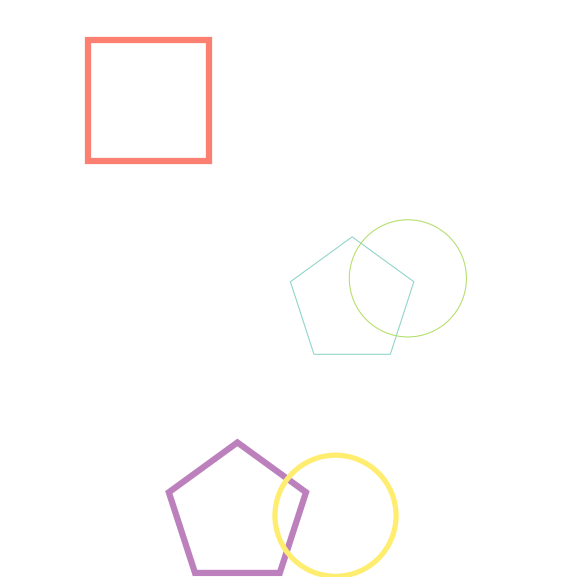[{"shape": "pentagon", "thickness": 0.5, "radius": 0.56, "center": [0.61, 0.477]}, {"shape": "square", "thickness": 3, "radius": 0.52, "center": [0.256, 0.826]}, {"shape": "circle", "thickness": 0.5, "radius": 0.51, "center": [0.706, 0.517]}, {"shape": "pentagon", "thickness": 3, "radius": 0.62, "center": [0.411, 0.108]}, {"shape": "circle", "thickness": 2.5, "radius": 0.52, "center": [0.581, 0.106]}]